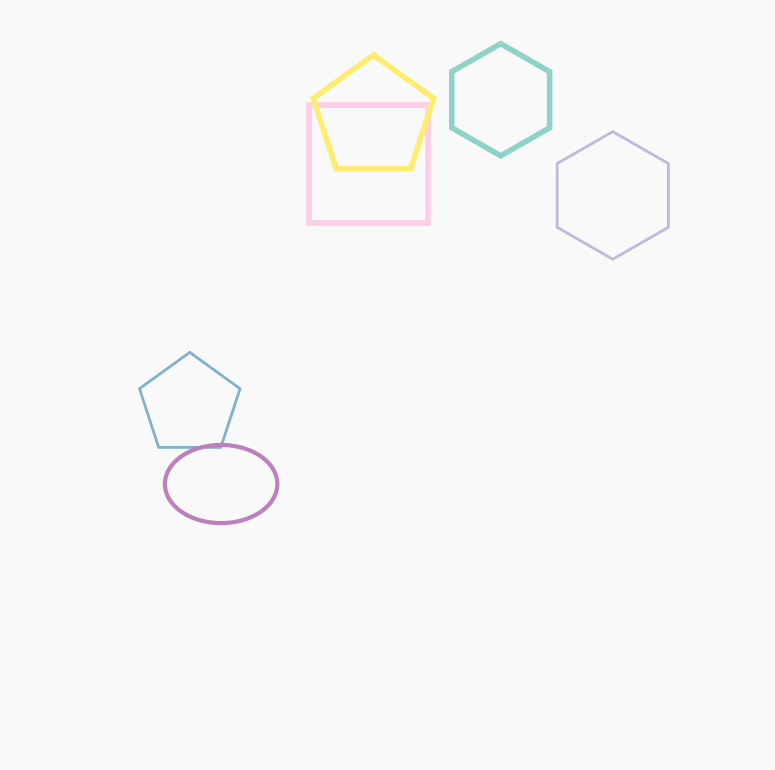[{"shape": "hexagon", "thickness": 2, "radius": 0.36, "center": [0.646, 0.87]}, {"shape": "hexagon", "thickness": 1, "radius": 0.41, "center": [0.791, 0.746]}, {"shape": "pentagon", "thickness": 1, "radius": 0.34, "center": [0.245, 0.474]}, {"shape": "square", "thickness": 2, "radius": 0.38, "center": [0.475, 0.787]}, {"shape": "oval", "thickness": 1.5, "radius": 0.36, "center": [0.285, 0.371]}, {"shape": "pentagon", "thickness": 2, "radius": 0.41, "center": [0.482, 0.847]}]